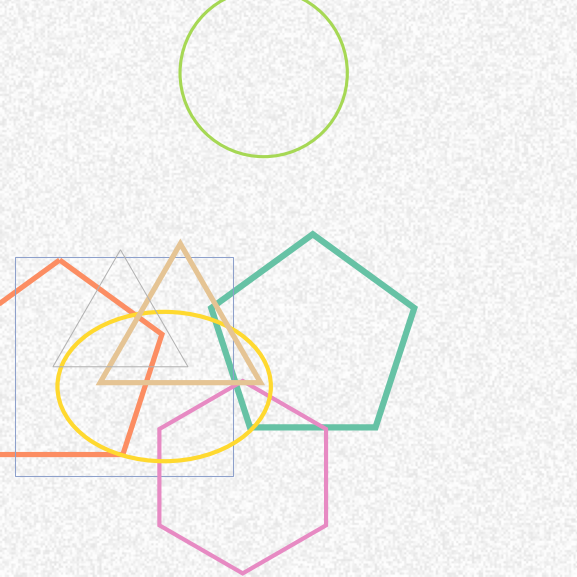[{"shape": "pentagon", "thickness": 3, "radius": 0.92, "center": [0.542, 0.409]}, {"shape": "pentagon", "thickness": 2.5, "radius": 0.93, "center": [0.103, 0.363]}, {"shape": "square", "thickness": 0.5, "radius": 0.95, "center": [0.215, 0.364]}, {"shape": "hexagon", "thickness": 2, "radius": 0.83, "center": [0.42, 0.173]}, {"shape": "circle", "thickness": 1.5, "radius": 0.72, "center": [0.457, 0.873]}, {"shape": "oval", "thickness": 2, "radius": 0.92, "center": [0.284, 0.33]}, {"shape": "triangle", "thickness": 2.5, "radius": 0.8, "center": [0.312, 0.417]}, {"shape": "triangle", "thickness": 0.5, "radius": 0.68, "center": [0.209, 0.432]}]